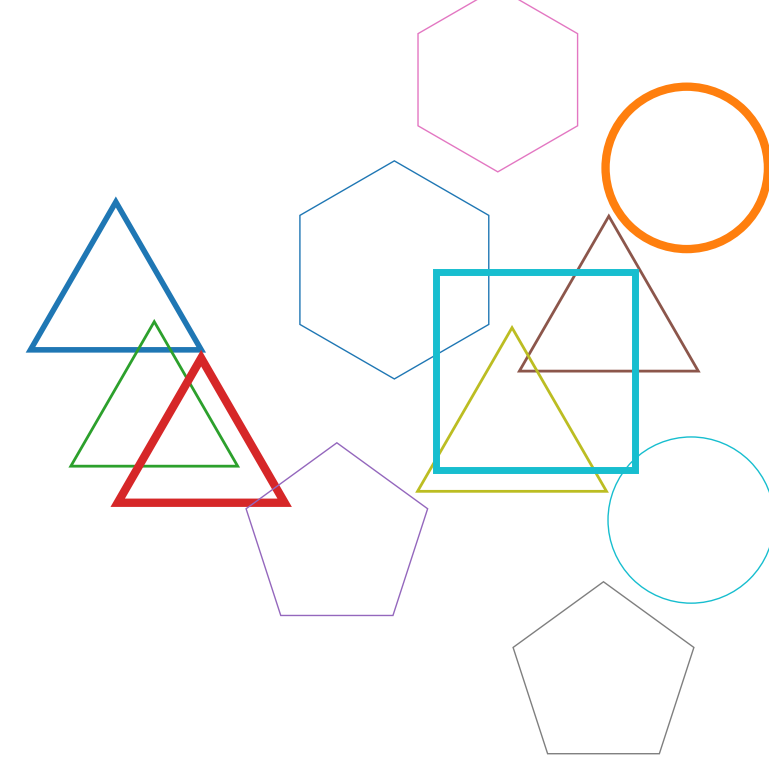[{"shape": "hexagon", "thickness": 0.5, "radius": 0.71, "center": [0.512, 0.649]}, {"shape": "triangle", "thickness": 2, "radius": 0.64, "center": [0.15, 0.61]}, {"shape": "circle", "thickness": 3, "radius": 0.53, "center": [0.892, 0.782]}, {"shape": "triangle", "thickness": 1, "radius": 0.63, "center": [0.2, 0.457]}, {"shape": "triangle", "thickness": 3, "radius": 0.63, "center": [0.261, 0.41]}, {"shape": "pentagon", "thickness": 0.5, "radius": 0.62, "center": [0.437, 0.301]}, {"shape": "triangle", "thickness": 1, "radius": 0.67, "center": [0.791, 0.585]}, {"shape": "hexagon", "thickness": 0.5, "radius": 0.6, "center": [0.646, 0.896]}, {"shape": "pentagon", "thickness": 0.5, "radius": 0.62, "center": [0.784, 0.121]}, {"shape": "triangle", "thickness": 1, "radius": 0.71, "center": [0.665, 0.433]}, {"shape": "square", "thickness": 2.5, "radius": 0.64, "center": [0.695, 0.518]}, {"shape": "circle", "thickness": 0.5, "radius": 0.54, "center": [0.898, 0.325]}]